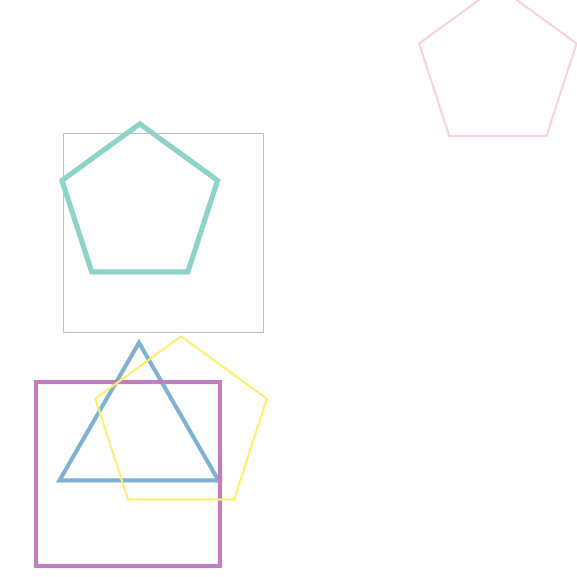[{"shape": "pentagon", "thickness": 2.5, "radius": 0.71, "center": [0.242, 0.643]}, {"shape": "square", "thickness": 0.5, "radius": 0.86, "center": [0.282, 0.597]}, {"shape": "triangle", "thickness": 2, "radius": 0.79, "center": [0.241, 0.247]}, {"shape": "pentagon", "thickness": 1, "radius": 0.72, "center": [0.862, 0.88]}, {"shape": "square", "thickness": 2, "radius": 0.8, "center": [0.221, 0.178]}, {"shape": "pentagon", "thickness": 1, "radius": 0.78, "center": [0.314, 0.261]}]